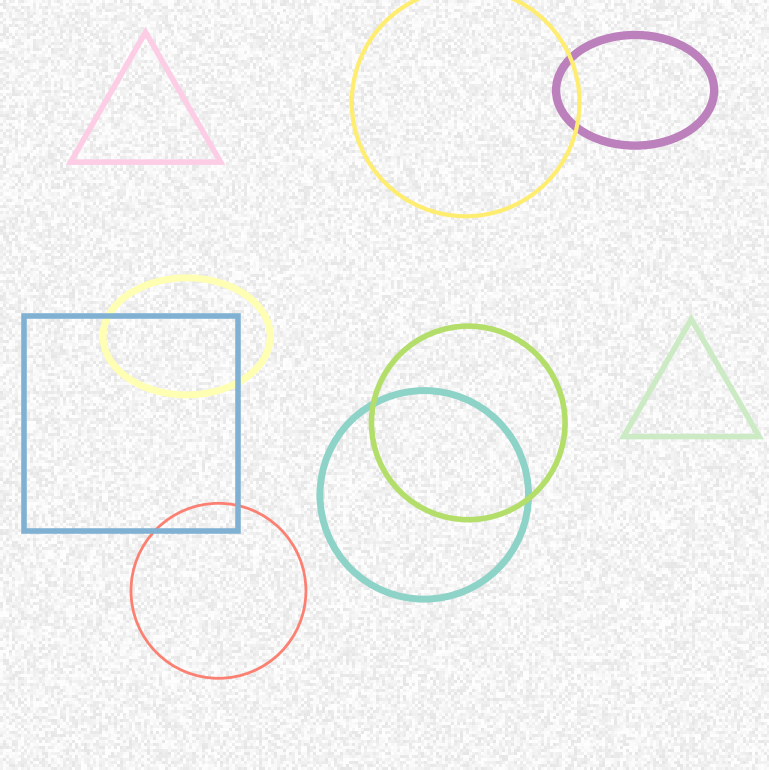[{"shape": "circle", "thickness": 2.5, "radius": 0.68, "center": [0.551, 0.357]}, {"shape": "oval", "thickness": 2.5, "radius": 0.54, "center": [0.242, 0.563]}, {"shape": "circle", "thickness": 1, "radius": 0.57, "center": [0.284, 0.233]}, {"shape": "square", "thickness": 2, "radius": 0.7, "center": [0.17, 0.45]}, {"shape": "circle", "thickness": 2, "radius": 0.63, "center": [0.608, 0.451]}, {"shape": "triangle", "thickness": 2, "radius": 0.56, "center": [0.189, 0.846]}, {"shape": "oval", "thickness": 3, "radius": 0.51, "center": [0.825, 0.883]}, {"shape": "triangle", "thickness": 2, "radius": 0.51, "center": [0.898, 0.484]}, {"shape": "circle", "thickness": 1.5, "radius": 0.74, "center": [0.605, 0.867]}]